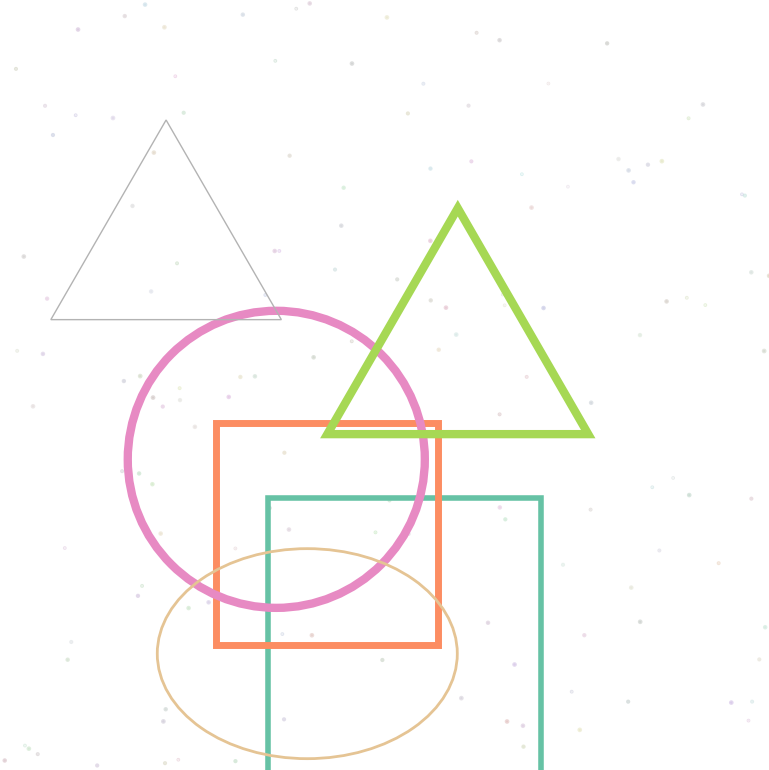[{"shape": "square", "thickness": 2, "radius": 0.89, "center": [0.525, 0.176]}, {"shape": "square", "thickness": 2.5, "radius": 0.72, "center": [0.425, 0.307]}, {"shape": "circle", "thickness": 3, "radius": 0.96, "center": [0.359, 0.403]}, {"shape": "triangle", "thickness": 3, "radius": 0.98, "center": [0.595, 0.534]}, {"shape": "oval", "thickness": 1, "radius": 0.97, "center": [0.399, 0.151]}, {"shape": "triangle", "thickness": 0.5, "radius": 0.86, "center": [0.216, 0.671]}]